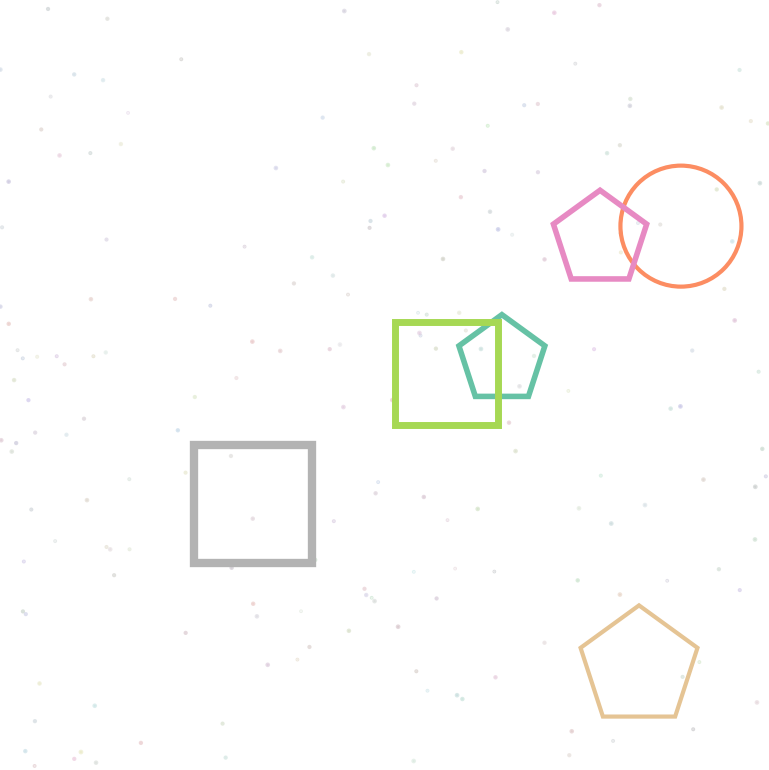[{"shape": "pentagon", "thickness": 2, "radius": 0.29, "center": [0.652, 0.533]}, {"shape": "circle", "thickness": 1.5, "radius": 0.39, "center": [0.884, 0.706]}, {"shape": "pentagon", "thickness": 2, "radius": 0.32, "center": [0.779, 0.689]}, {"shape": "square", "thickness": 2.5, "radius": 0.33, "center": [0.58, 0.515]}, {"shape": "pentagon", "thickness": 1.5, "radius": 0.4, "center": [0.83, 0.134]}, {"shape": "square", "thickness": 3, "radius": 0.38, "center": [0.328, 0.345]}]